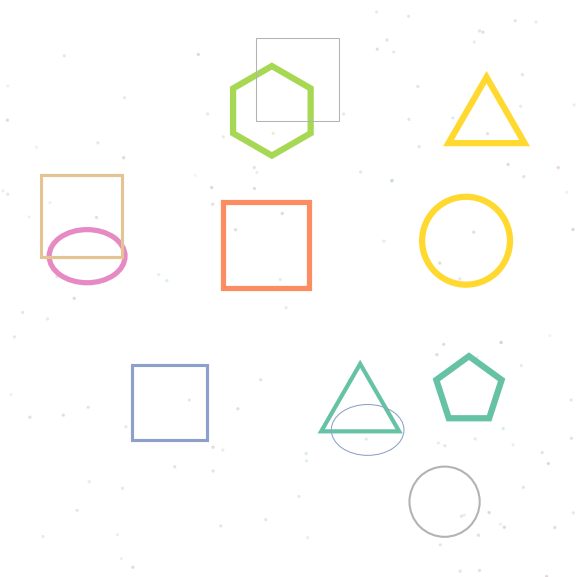[{"shape": "triangle", "thickness": 2, "radius": 0.39, "center": [0.624, 0.291]}, {"shape": "pentagon", "thickness": 3, "radius": 0.3, "center": [0.812, 0.323]}, {"shape": "square", "thickness": 2.5, "radius": 0.37, "center": [0.461, 0.575]}, {"shape": "square", "thickness": 1.5, "radius": 0.33, "center": [0.294, 0.303]}, {"shape": "oval", "thickness": 0.5, "radius": 0.31, "center": [0.637, 0.255]}, {"shape": "oval", "thickness": 2.5, "radius": 0.33, "center": [0.151, 0.556]}, {"shape": "hexagon", "thickness": 3, "radius": 0.39, "center": [0.471, 0.807]}, {"shape": "circle", "thickness": 3, "radius": 0.38, "center": [0.807, 0.582]}, {"shape": "triangle", "thickness": 3, "radius": 0.38, "center": [0.842, 0.789]}, {"shape": "square", "thickness": 1.5, "radius": 0.35, "center": [0.141, 0.625]}, {"shape": "square", "thickness": 0.5, "radius": 0.36, "center": [0.515, 0.861]}, {"shape": "circle", "thickness": 1, "radius": 0.3, "center": [0.77, 0.13]}]